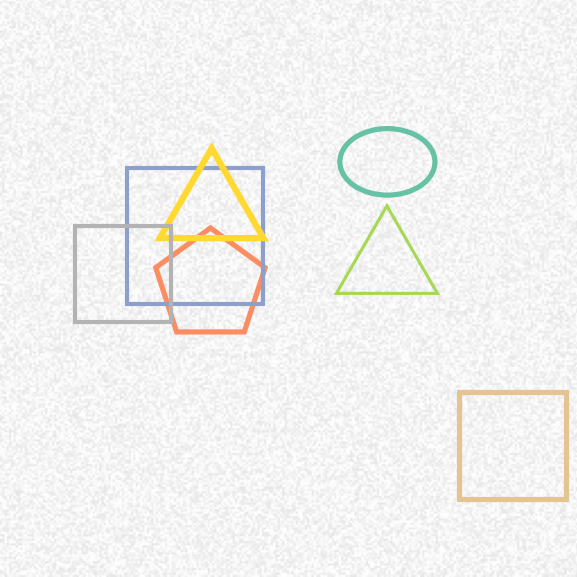[{"shape": "oval", "thickness": 2.5, "radius": 0.41, "center": [0.671, 0.719]}, {"shape": "pentagon", "thickness": 2.5, "radius": 0.5, "center": [0.364, 0.505]}, {"shape": "square", "thickness": 2, "radius": 0.59, "center": [0.338, 0.591]}, {"shape": "triangle", "thickness": 1.5, "radius": 0.5, "center": [0.67, 0.542]}, {"shape": "triangle", "thickness": 3, "radius": 0.52, "center": [0.367, 0.639]}, {"shape": "square", "thickness": 2.5, "radius": 0.46, "center": [0.887, 0.228]}, {"shape": "square", "thickness": 2, "radius": 0.41, "center": [0.213, 0.525]}]